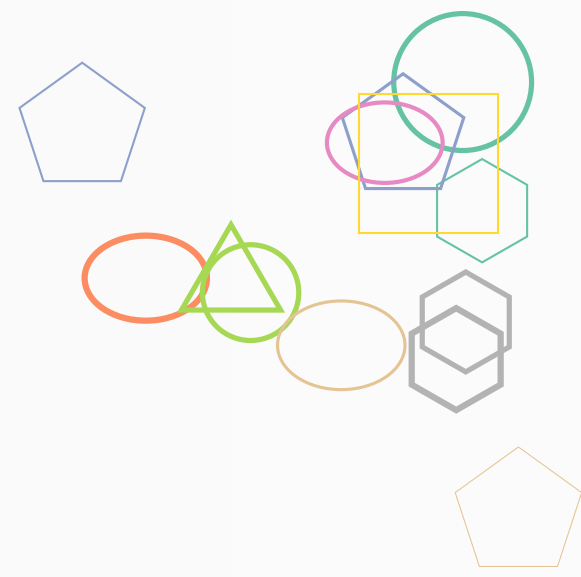[{"shape": "circle", "thickness": 2.5, "radius": 0.59, "center": [0.796, 0.857]}, {"shape": "hexagon", "thickness": 1, "radius": 0.45, "center": [0.829, 0.634]}, {"shape": "oval", "thickness": 3, "radius": 0.53, "center": [0.251, 0.517]}, {"shape": "pentagon", "thickness": 1, "radius": 0.57, "center": [0.141, 0.777]}, {"shape": "pentagon", "thickness": 1.5, "radius": 0.55, "center": [0.693, 0.762]}, {"shape": "oval", "thickness": 2, "radius": 0.5, "center": [0.662, 0.752]}, {"shape": "circle", "thickness": 2.5, "radius": 0.41, "center": [0.431, 0.492]}, {"shape": "triangle", "thickness": 2.5, "radius": 0.49, "center": [0.397, 0.511]}, {"shape": "square", "thickness": 1, "radius": 0.6, "center": [0.737, 0.716]}, {"shape": "oval", "thickness": 1.5, "radius": 0.55, "center": [0.587, 0.401]}, {"shape": "pentagon", "thickness": 0.5, "radius": 0.57, "center": [0.892, 0.111]}, {"shape": "hexagon", "thickness": 2.5, "radius": 0.43, "center": [0.801, 0.442]}, {"shape": "hexagon", "thickness": 3, "radius": 0.44, "center": [0.785, 0.377]}]